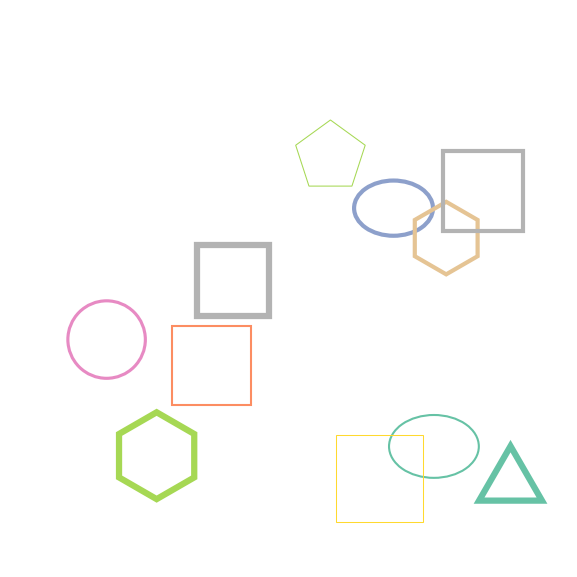[{"shape": "triangle", "thickness": 3, "radius": 0.31, "center": [0.884, 0.164]}, {"shape": "oval", "thickness": 1, "radius": 0.39, "center": [0.751, 0.226]}, {"shape": "square", "thickness": 1, "radius": 0.34, "center": [0.366, 0.367]}, {"shape": "oval", "thickness": 2, "radius": 0.34, "center": [0.681, 0.639]}, {"shape": "circle", "thickness": 1.5, "radius": 0.34, "center": [0.185, 0.411]}, {"shape": "pentagon", "thickness": 0.5, "radius": 0.32, "center": [0.572, 0.728]}, {"shape": "hexagon", "thickness": 3, "radius": 0.38, "center": [0.271, 0.21]}, {"shape": "square", "thickness": 0.5, "radius": 0.38, "center": [0.658, 0.171]}, {"shape": "hexagon", "thickness": 2, "radius": 0.31, "center": [0.773, 0.587]}, {"shape": "square", "thickness": 2, "radius": 0.35, "center": [0.836, 0.668]}, {"shape": "square", "thickness": 3, "radius": 0.31, "center": [0.404, 0.513]}]